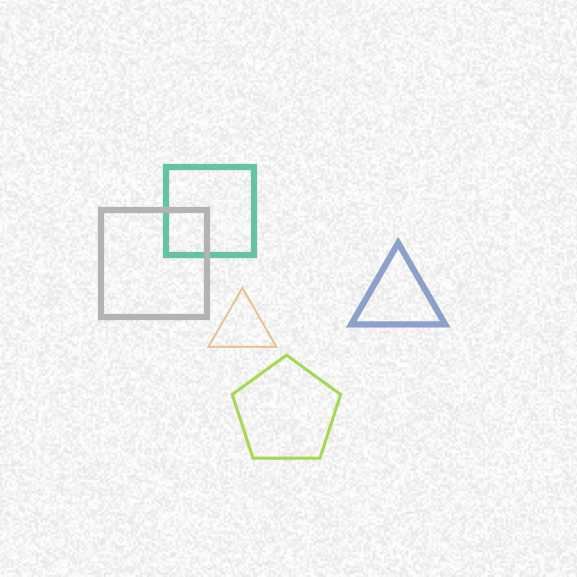[{"shape": "square", "thickness": 3, "radius": 0.38, "center": [0.364, 0.634]}, {"shape": "triangle", "thickness": 3, "radius": 0.47, "center": [0.69, 0.484]}, {"shape": "pentagon", "thickness": 1.5, "radius": 0.49, "center": [0.496, 0.286]}, {"shape": "triangle", "thickness": 1, "radius": 0.34, "center": [0.42, 0.433]}, {"shape": "square", "thickness": 3, "radius": 0.46, "center": [0.266, 0.543]}]